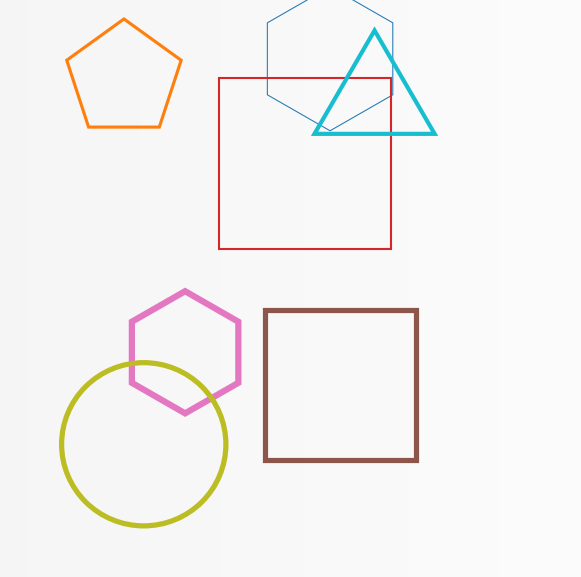[{"shape": "hexagon", "thickness": 0.5, "radius": 0.62, "center": [0.568, 0.897]}, {"shape": "pentagon", "thickness": 1.5, "radius": 0.52, "center": [0.213, 0.863]}, {"shape": "square", "thickness": 1, "radius": 0.74, "center": [0.525, 0.716]}, {"shape": "square", "thickness": 2.5, "radius": 0.65, "center": [0.586, 0.332]}, {"shape": "hexagon", "thickness": 3, "radius": 0.53, "center": [0.318, 0.389]}, {"shape": "circle", "thickness": 2.5, "radius": 0.71, "center": [0.247, 0.23]}, {"shape": "triangle", "thickness": 2, "radius": 0.6, "center": [0.644, 0.827]}]